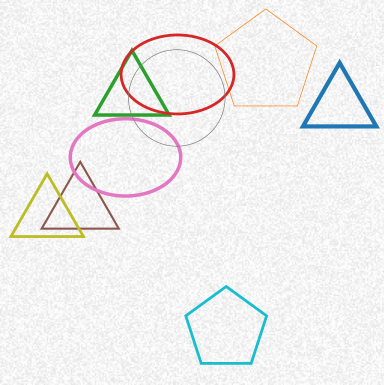[{"shape": "triangle", "thickness": 3, "radius": 0.55, "center": [0.882, 0.727]}, {"shape": "pentagon", "thickness": 0.5, "radius": 0.7, "center": [0.69, 0.838]}, {"shape": "triangle", "thickness": 2.5, "radius": 0.56, "center": [0.343, 0.757]}, {"shape": "oval", "thickness": 2, "radius": 0.73, "center": [0.461, 0.807]}, {"shape": "triangle", "thickness": 1.5, "radius": 0.58, "center": [0.208, 0.464]}, {"shape": "oval", "thickness": 2.5, "radius": 0.72, "center": [0.326, 0.591]}, {"shape": "circle", "thickness": 0.5, "radius": 0.63, "center": [0.459, 0.746]}, {"shape": "triangle", "thickness": 2, "radius": 0.54, "center": [0.122, 0.44]}, {"shape": "pentagon", "thickness": 2, "radius": 0.55, "center": [0.588, 0.145]}]